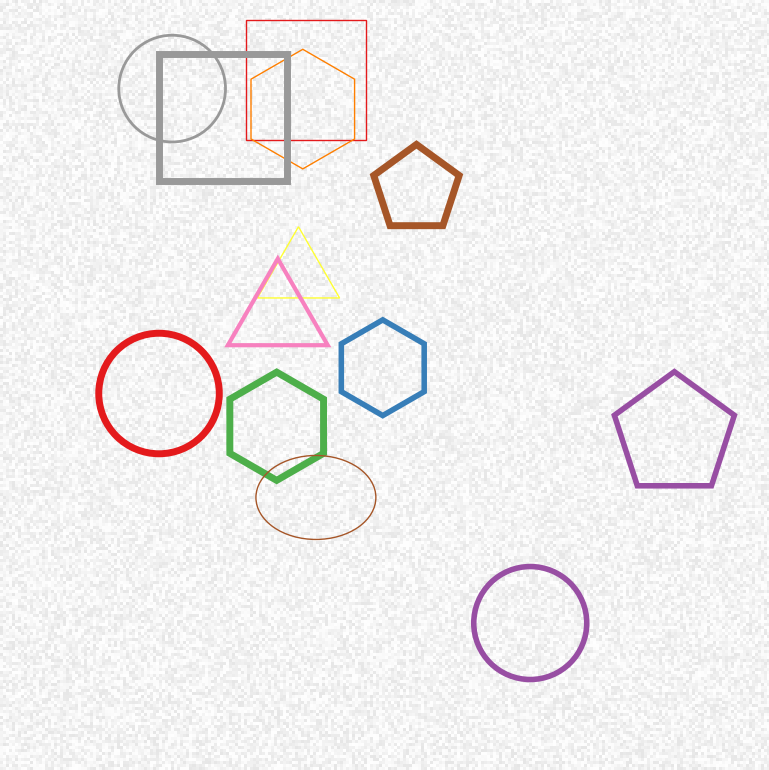[{"shape": "square", "thickness": 0.5, "radius": 0.39, "center": [0.397, 0.896]}, {"shape": "circle", "thickness": 2.5, "radius": 0.39, "center": [0.207, 0.489]}, {"shape": "hexagon", "thickness": 2, "radius": 0.31, "center": [0.497, 0.522]}, {"shape": "hexagon", "thickness": 2.5, "radius": 0.35, "center": [0.359, 0.446]}, {"shape": "pentagon", "thickness": 2, "radius": 0.41, "center": [0.876, 0.435]}, {"shape": "circle", "thickness": 2, "radius": 0.37, "center": [0.689, 0.191]}, {"shape": "hexagon", "thickness": 0.5, "radius": 0.39, "center": [0.393, 0.858]}, {"shape": "triangle", "thickness": 0.5, "radius": 0.31, "center": [0.388, 0.644]}, {"shape": "oval", "thickness": 0.5, "radius": 0.39, "center": [0.41, 0.354]}, {"shape": "pentagon", "thickness": 2.5, "radius": 0.29, "center": [0.541, 0.754]}, {"shape": "triangle", "thickness": 1.5, "radius": 0.37, "center": [0.361, 0.589]}, {"shape": "circle", "thickness": 1, "radius": 0.35, "center": [0.224, 0.885]}, {"shape": "square", "thickness": 2.5, "radius": 0.41, "center": [0.29, 0.847]}]